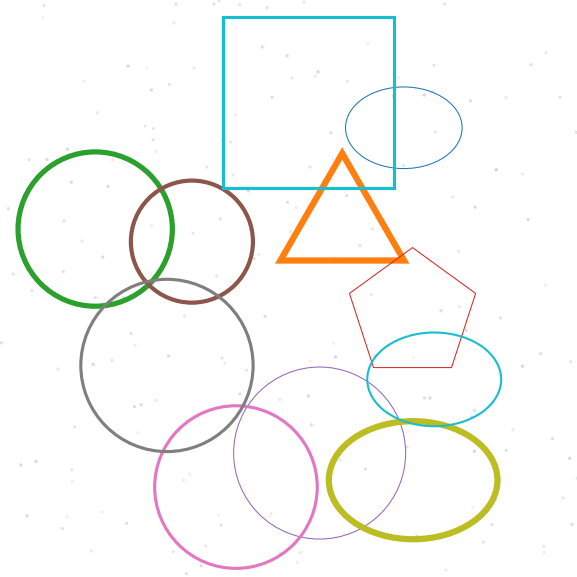[{"shape": "oval", "thickness": 0.5, "radius": 0.5, "center": [0.699, 0.778]}, {"shape": "triangle", "thickness": 3, "radius": 0.62, "center": [0.593, 0.61]}, {"shape": "circle", "thickness": 2.5, "radius": 0.67, "center": [0.165, 0.603]}, {"shape": "pentagon", "thickness": 0.5, "radius": 0.57, "center": [0.714, 0.456]}, {"shape": "circle", "thickness": 0.5, "radius": 0.74, "center": [0.553, 0.215]}, {"shape": "circle", "thickness": 2, "radius": 0.53, "center": [0.332, 0.581]}, {"shape": "circle", "thickness": 1.5, "radius": 0.7, "center": [0.409, 0.156]}, {"shape": "circle", "thickness": 1.5, "radius": 0.75, "center": [0.289, 0.366]}, {"shape": "oval", "thickness": 3, "radius": 0.73, "center": [0.715, 0.168]}, {"shape": "oval", "thickness": 1, "radius": 0.58, "center": [0.752, 0.342]}, {"shape": "square", "thickness": 1.5, "radius": 0.74, "center": [0.534, 0.822]}]